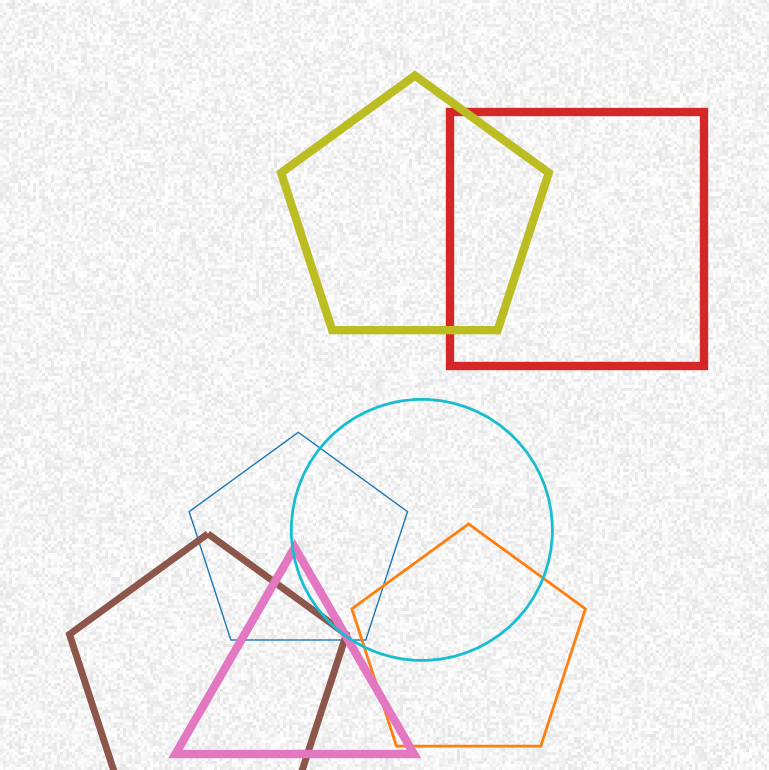[{"shape": "pentagon", "thickness": 0.5, "radius": 0.75, "center": [0.387, 0.289]}, {"shape": "pentagon", "thickness": 1, "radius": 0.8, "center": [0.609, 0.16]}, {"shape": "square", "thickness": 3, "radius": 0.82, "center": [0.75, 0.689]}, {"shape": "pentagon", "thickness": 2.5, "radius": 0.95, "center": [0.27, 0.118]}, {"shape": "triangle", "thickness": 3, "radius": 0.89, "center": [0.383, 0.11]}, {"shape": "pentagon", "thickness": 3, "radius": 0.91, "center": [0.539, 0.719]}, {"shape": "circle", "thickness": 1, "radius": 0.85, "center": [0.548, 0.312]}]